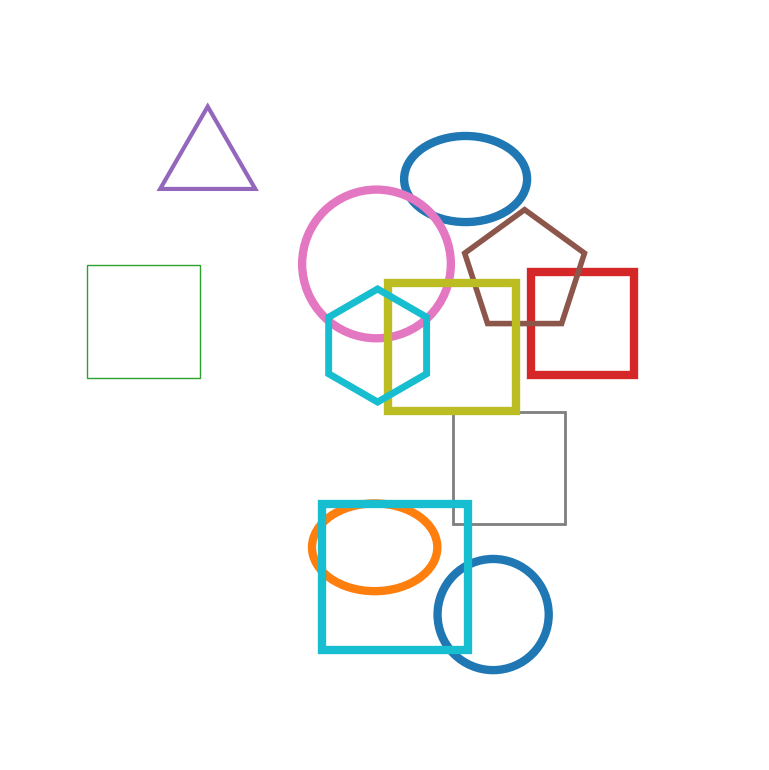[{"shape": "circle", "thickness": 3, "radius": 0.36, "center": [0.64, 0.202]}, {"shape": "oval", "thickness": 3, "radius": 0.4, "center": [0.605, 0.768]}, {"shape": "oval", "thickness": 3, "radius": 0.41, "center": [0.487, 0.289]}, {"shape": "square", "thickness": 0.5, "radius": 0.37, "center": [0.187, 0.583]}, {"shape": "square", "thickness": 3, "radius": 0.33, "center": [0.756, 0.579]}, {"shape": "triangle", "thickness": 1.5, "radius": 0.36, "center": [0.27, 0.79]}, {"shape": "pentagon", "thickness": 2, "radius": 0.41, "center": [0.681, 0.646]}, {"shape": "circle", "thickness": 3, "radius": 0.48, "center": [0.489, 0.657]}, {"shape": "square", "thickness": 1, "radius": 0.36, "center": [0.661, 0.392]}, {"shape": "square", "thickness": 3, "radius": 0.41, "center": [0.587, 0.55]}, {"shape": "hexagon", "thickness": 2.5, "radius": 0.37, "center": [0.49, 0.551]}, {"shape": "square", "thickness": 3, "radius": 0.47, "center": [0.513, 0.251]}]